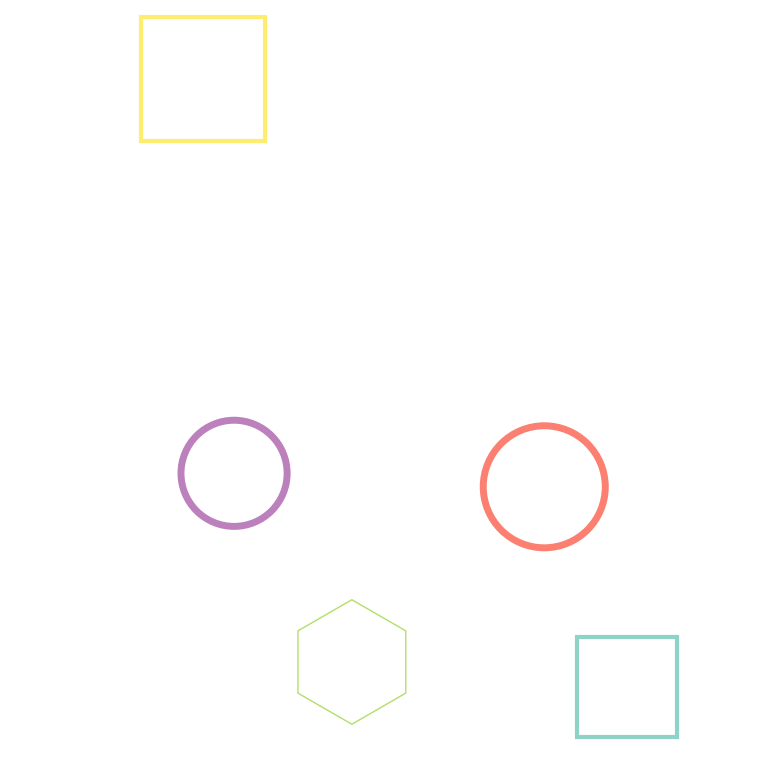[{"shape": "square", "thickness": 1.5, "radius": 0.33, "center": [0.814, 0.108]}, {"shape": "circle", "thickness": 2.5, "radius": 0.4, "center": [0.707, 0.368]}, {"shape": "hexagon", "thickness": 0.5, "radius": 0.4, "center": [0.457, 0.14]}, {"shape": "circle", "thickness": 2.5, "radius": 0.34, "center": [0.304, 0.385]}, {"shape": "square", "thickness": 1.5, "radius": 0.4, "center": [0.264, 0.898]}]